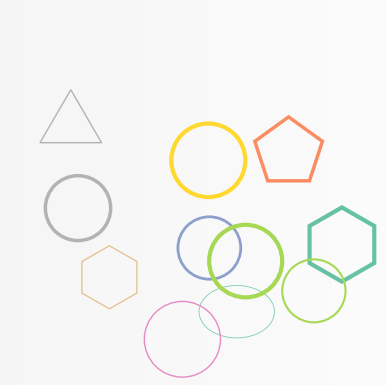[{"shape": "hexagon", "thickness": 3, "radius": 0.48, "center": [0.882, 0.365]}, {"shape": "oval", "thickness": 0.5, "radius": 0.49, "center": [0.611, 0.19]}, {"shape": "pentagon", "thickness": 2.5, "radius": 0.46, "center": [0.745, 0.605]}, {"shape": "circle", "thickness": 2, "radius": 0.41, "center": [0.54, 0.356]}, {"shape": "circle", "thickness": 1, "radius": 0.49, "center": [0.471, 0.119]}, {"shape": "circle", "thickness": 3, "radius": 0.47, "center": [0.634, 0.322]}, {"shape": "circle", "thickness": 1.5, "radius": 0.41, "center": [0.81, 0.245]}, {"shape": "circle", "thickness": 3, "radius": 0.48, "center": [0.538, 0.584]}, {"shape": "hexagon", "thickness": 1, "radius": 0.41, "center": [0.282, 0.28]}, {"shape": "triangle", "thickness": 1, "radius": 0.46, "center": [0.183, 0.675]}, {"shape": "circle", "thickness": 2.5, "radius": 0.42, "center": [0.201, 0.459]}]